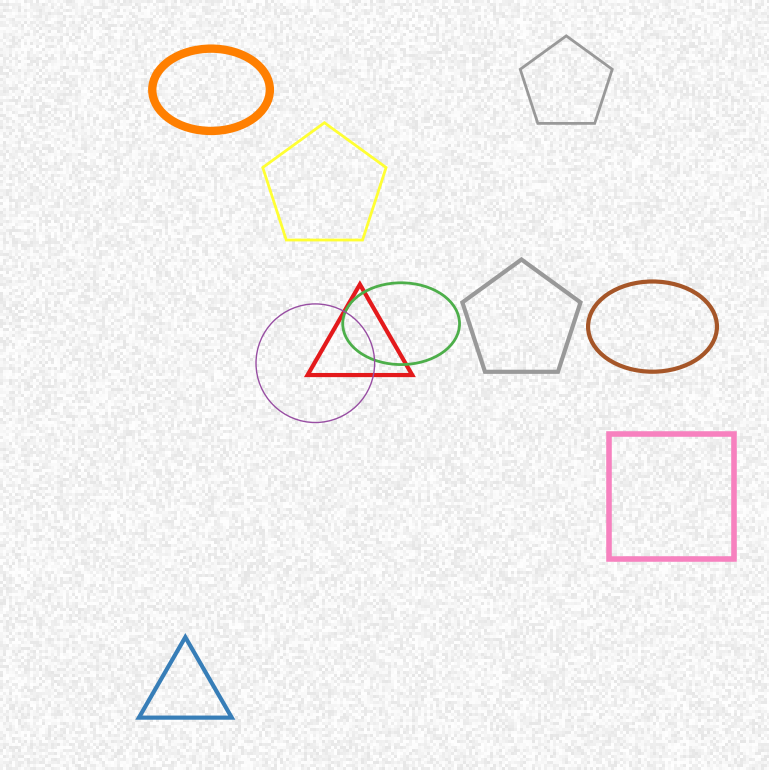[{"shape": "triangle", "thickness": 1.5, "radius": 0.39, "center": [0.467, 0.552]}, {"shape": "triangle", "thickness": 1.5, "radius": 0.35, "center": [0.241, 0.103]}, {"shape": "oval", "thickness": 1, "radius": 0.38, "center": [0.521, 0.58]}, {"shape": "circle", "thickness": 0.5, "radius": 0.39, "center": [0.409, 0.528]}, {"shape": "oval", "thickness": 3, "radius": 0.38, "center": [0.274, 0.883]}, {"shape": "pentagon", "thickness": 1, "radius": 0.42, "center": [0.421, 0.756]}, {"shape": "oval", "thickness": 1.5, "radius": 0.42, "center": [0.847, 0.576]}, {"shape": "square", "thickness": 2, "radius": 0.41, "center": [0.873, 0.355]}, {"shape": "pentagon", "thickness": 1.5, "radius": 0.4, "center": [0.677, 0.582]}, {"shape": "pentagon", "thickness": 1, "radius": 0.31, "center": [0.735, 0.891]}]